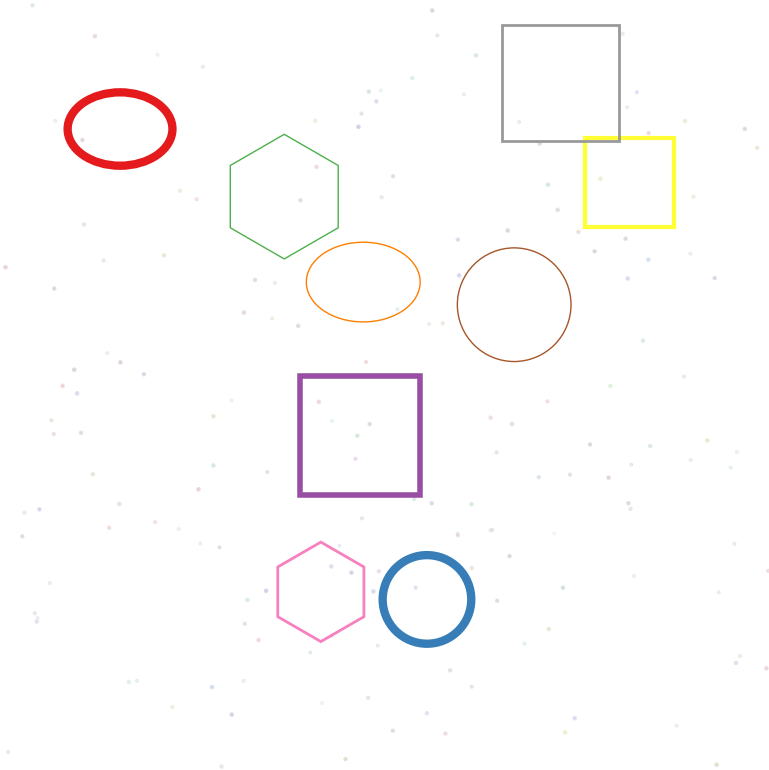[{"shape": "oval", "thickness": 3, "radius": 0.34, "center": [0.156, 0.832]}, {"shape": "circle", "thickness": 3, "radius": 0.29, "center": [0.555, 0.222]}, {"shape": "hexagon", "thickness": 0.5, "radius": 0.4, "center": [0.369, 0.745]}, {"shape": "square", "thickness": 2, "radius": 0.39, "center": [0.468, 0.435]}, {"shape": "oval", "thickness": 0.5, "radius": 0.37, "center": [0.472, 0.634]}, {"shape": "square", "thickness": 1.5, "radius": 0.29, "center": [0.818, 0.762]}, {"shape": "circle", "thickness": 0.5, "radius": 0.37, "center": [0.668, 0.604]}, {"shape": "hexagon", "thickness": 1, "radius": 0.32, "center": [0.417, 0.231]}, {"shape": "square", "thickness": 1, "radius": 0.38, "center": [0.728, 0.892]}]